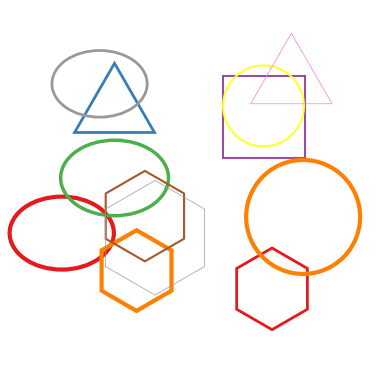[{"shape": "hexagon", "thickness": 2, "radius": 0.53, "center": [0.707, 0.25]}, {"shape": "oval", "thickness": 3, "radius": 0.68, "center": [0.16, 0.395]}, {"shape": "triangle", "thickness": 2, "radius": 0.6, "center": [0.297, 0.716]}, {"shape": "oval", "thickness": 2.5, "radius": 0.7, "center": [0.298, 0.538]}, {"shape": "square", "thickness": 1.5, "radius": 0.53, "center": [0.685, 0.696]}, {"shape": "hexagon", "thickness": 3, "radius": 0.52, "center": [0.355, 0.297]}, {"shape": "circle", "thickness": 3, "radius": 0.74, "center": [0.787, 0.436]}, {"shape": "circle", "thickness": 1.5, "radius": 0.53, "center": [0.685, 0.725]}, {"shape": "hexagon", "thickness": 1.5, "radius": 0.59, "center": [0.376, 0.439]}, {"shape": "triangle", "thickness": 0.5, "radius": 0.61, "center": [0.757, 0.792]}, {"shape": "hexagon", "thickness": 0.5, "radius": 0.74, "center": [0.403, 0.382]}, {"shape": "oval", "thickness": 2, "radius": 0.62, "center": [0.259, 0.782]}]